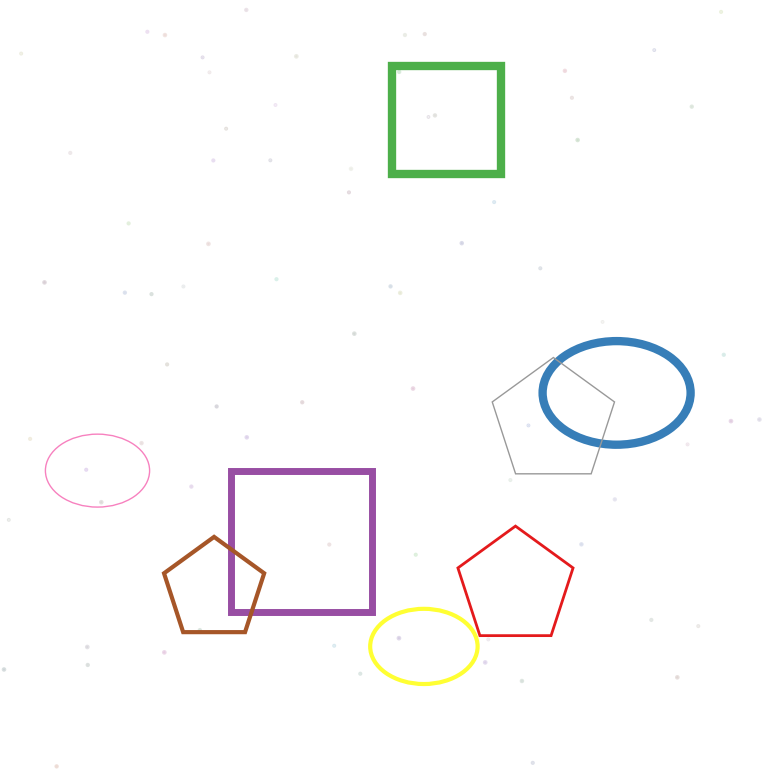[{"shape": "pentagon", "thickness": 1, "radius": 0.39, "center": [0.669, 0.238]}, {"shape": "oval", "thickness": 3, "radius": 0.48, "center": [0.801, 0.49]}, {"shape": "square", "thickness": 3, "radius": 0.35, "center": [0.58, 0.844]}, {"shape": "square", "thickness": 2.5, "radius": 0.46, "center": [0.391, 0.297]}, {"shape": "oval", "thickness": 1.5, "radius": 0.35, "center": [0.551, 0.16]}, {"shape": "pentagon", "thickness": 1.5, "radius": 0.34, "center": [0.278, 0.234]}, {"shape": "oval", "thickness": 0.5, "radius": 0.34, "center": [0.127, 0.389]}, {"shape": "pentagon", "thickness": 0.5, "radius": 0.42, "center": [0.719, 0.452]}]